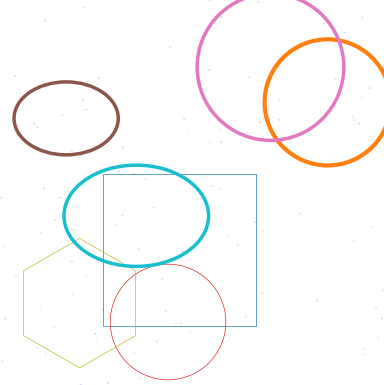[{"shape": "square", "thickness": 0.5, "radius": 0.99, "center": [0.466, 0.351]}, {"shape": "circle", "thickness": 3, "radius": 0.82, "center": [0.851, 0.734]}, {"shape": "circle", "thickness": 0.5, "radius": 0.75, "center": [0.436, 0.164]}, {"shape": "oval", "thickness": 2.5, "radius": 0.68, "center": [0.172, 0.693]}, {"shape": "circle", "thickness": 2.5, "radius": 0.95, "center": [0.703, 0.826]}, {"shape": "hexagon", "thickness": 0.5, "radius": 0.84, "center": [0.207, 0.213]}, {"shape": "oval", "thickness": 2.5, "radius": 0.94, "center": [0.354, 0.44]}]